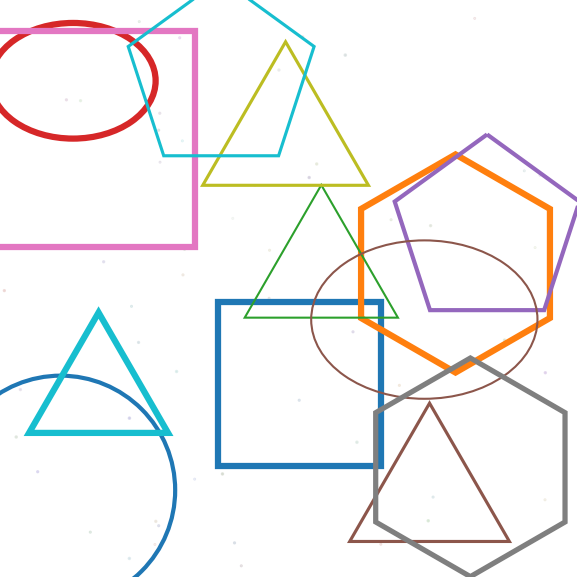[{"shape": "square", "thickness": 3, "radius": 0.71, "center": [0.519, 0.334]}, {"shape": "circle", "thickness": 2, "radius": 0.99, "center": [0.105, 0.15]}, {"shape": "hexagon", "thickness": 3, "radius": 0.94, "center": [0.789, 0.543]}, {"shape": "triangle", "thickness": 1, "radius": 0.77, "center": [0.556, 0.526]}, {"shape": "oval", "thickness": 3, "radius": 0.72, "center": [0.126, 0.859]}, {"shape": "pentagon", "thickness": 2, "radius": 0.84, "center": [0.843, 0.598]}, {"shape": "triangle", "thickness": 1.5, "radius": 0.8, "center": [0.744, 0.141]}, {"shape": "oval", "thickness": 1, "radius": 0.98, "center": [0.735, 0.446]}, {"shape": "square", "thickness": 3, "radius": 0.93, "center": [0.152, 0.758]}, {"shape": "hexagon", "thickness": 2.5, "radius": 0.95, "center": [0.814, 0.19]}, {"shape": "triangle", "thickness": 1.5, "radius": 0.83, "center": [0.495, 0.761]}, {"shape": "triangle", "thickness": 3, "radius": 0.69, "center": [0.171, 0.319]}, {"shape": "pentagon", "thickness": 1.5, "radius": 0.85, "center": [0.383, 0.866]}]